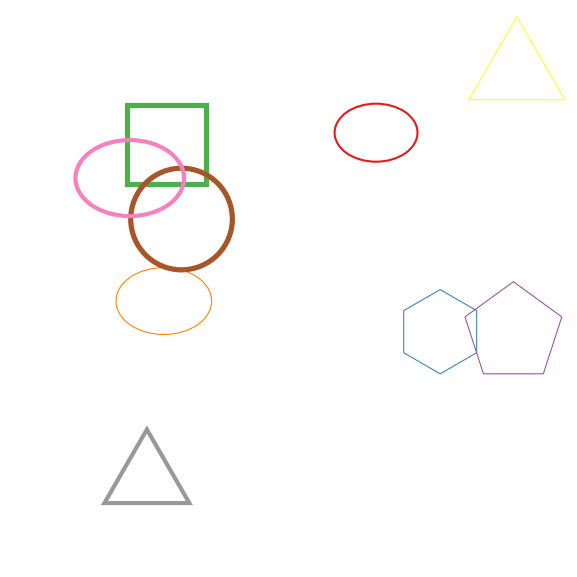[{"shape": "oval", "thickness": 1, "radius": 0.36, "center": [0.651, 0.769]}, {"shape": "hexagon", "thickness": 0.5, "radius": 0.36, "center": [0.762, 0.425]}, {"shape": "square", "thickness": 2.5, "radius": 0.34, "center": [0.289, 0.75]}, {"shape": "pentagon", "thickness": 0.5, "radius": 0.44, "center": [0.889, 0.423]}, {"shape": "oval", "thickness": 0.5, "radius": 0.41, "center": [0.284, 0.478]}, {"shape": "triangle", "thickness": 0.5, "radius": 0.48, "center": [0.895, 0.874]}, {"shape": "circle", "thickness": 2.5, "radius": 0.44, "center": [0.314, 0.62]}, {"shape": "oval", "thickness": 2, "radius": 0.47, "center": [0.225, 0.691]}, {"shape": "triangle", "thickness": 2, "radius": 0.42, "center": [0.254, 0.17]}]